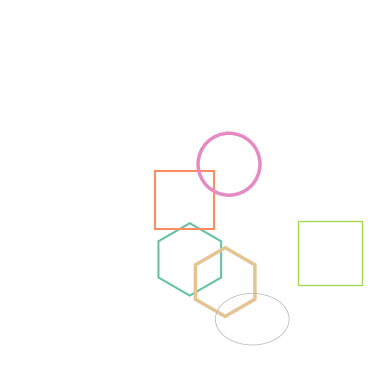[{"shape": "hexagon", "thickness": 1.5, "radius": 0.47, "center": [0.493, 0.326]}, {"shape": "square", "thickness": 1.5, "radius": 0.38, "center": [0.479, 0.481]}, {"shape": "circle", "thickness": 2.5, "radius": 0.4, "center": [0.595, 0.574]}, {"shape": "square", "thickness": 1, "radius": 0.42, "center": [0.857, 0.343]}, {"shape": "hexagon", "thickness": 2.5, "radius": 0.45, "center": [0.585, 0.267]}, {"shape": "oval", "thickness": 0.5, "radius": 0.48, "center": [0.655, 0.171]}]